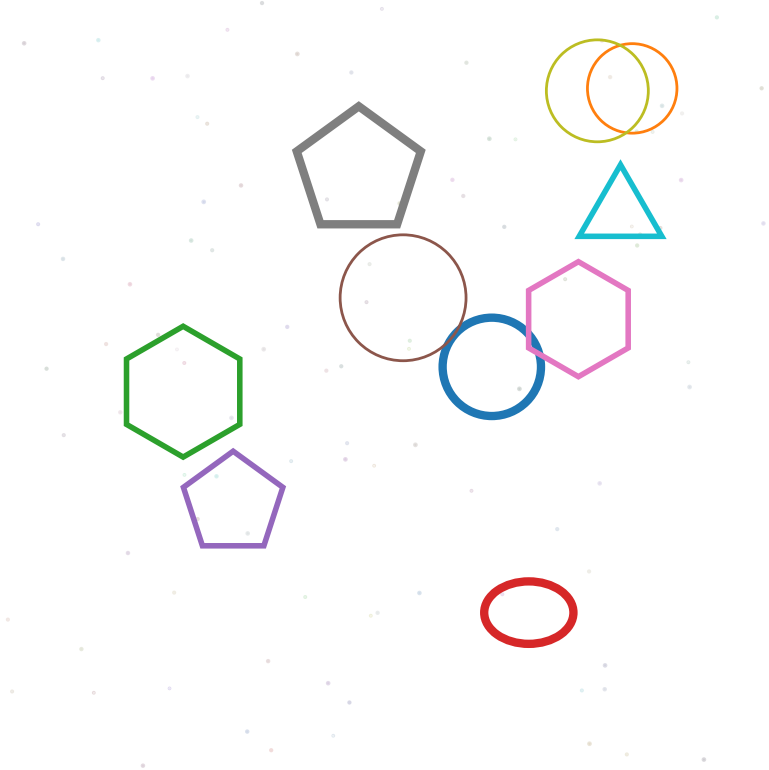[{"shape": "circle", "thickness": 3, "radius": 0.32, "center": [0.639, 0.524]}, {"shape": "circle", "thickness": 1, "radius": 0.29, "center": [0.821, 0.885]}, {"shape": "hexagon", "thickness": 2, "radius": 0.42, "center": [0.238, 0.491]}, {"shape": "oval", "thickness": 3, "radius": 0.29, "center": [0.687, 0.204]}, {"shape": "pentagon", "thickness": 2, "radius": 0.34, "center": [0.303, 0.346]}, {"shape": "circle", "thickness": 1, "radius": 0.41, "center": [0.523, 0.613]}, {"shape": "hexagon", "thickness": 2, "radius": 0.37, "center": [0.751, 0.585]}, {"shape": "pentagon", "thickness": 3, "radius": 0.42, "center": [0.466, 0.777]}, {"shape": "circle", "thickness": 1, "radius": 0.33, "center": [0.776, 0.882]}, {"shape": "triangle", "thickness": 2, "radius": 0.31, "center": [0.806, 0.724]}]